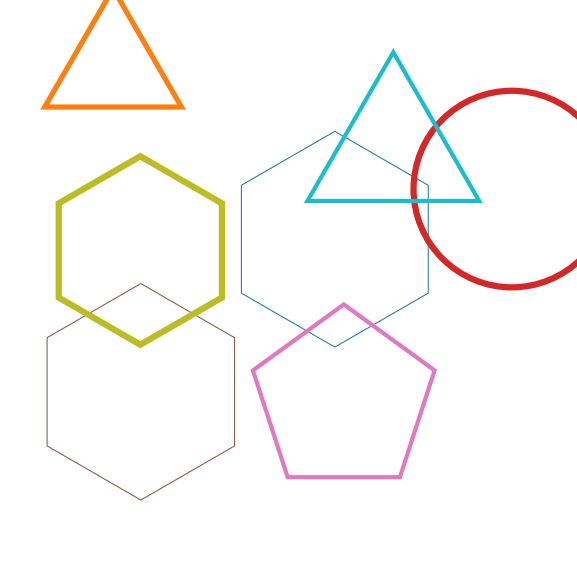[{"shape": "hexagon", "thickness": 0.5, "radius": 0.93, "center": [0.58, 0.585]}, {"shape": "triangle", "thickness": 2.5, "radius": 0.68, "center": [0.196, 0.882]}, {"shape": "circle", "thickness": 3, "radius": 0.85, "center": [0.886, 0.672]}, {"shape": "hexagon", "thickness": 0.5, "radius": 0.94, "center": [0.244, 0.321]}, {"shape": "pentagon", "thickness": 2, "radius": 0.83, "center": [0.595, 0.307]}, {"shape": "hexagon", "thickness": 3, "radius": 0.82, "center": [0.243, 0.565]}, {"shape": "triangle", "thickness": 2, "radius": 0.86, "center": [0.681, 0.737]}]